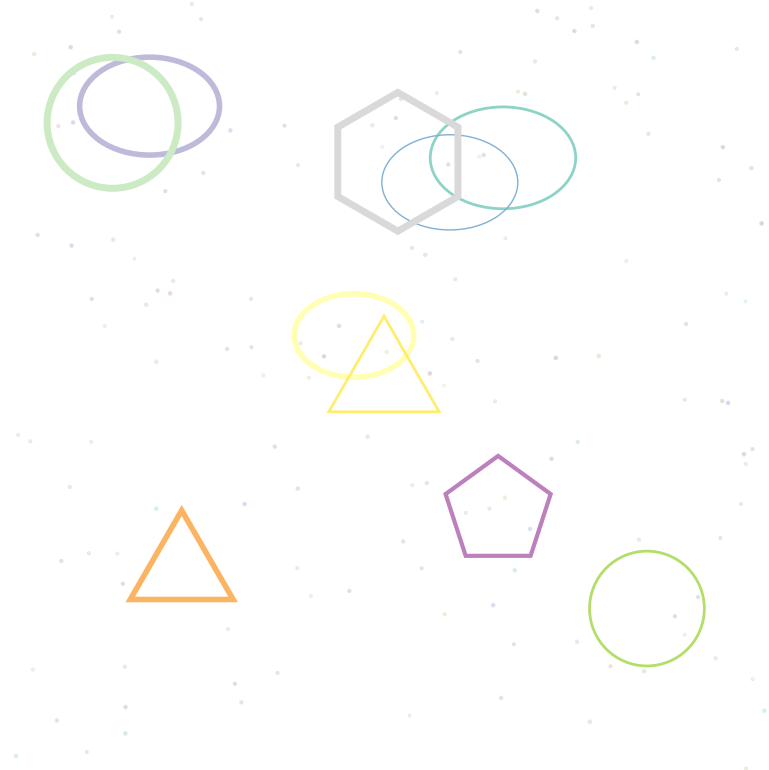[{"shape": "oval", "thickness": 1, "radius": 0.47, "center": [0.653, 0.795]}, {"shape": "oval", "thickness": 2, "radius": 0.39, "center": [0.46, 0.564]}, {"shape": "oval", "thickness": 2, "radius": 0.45, "center": [0.194, 0.862]}, {"shape": "oval", "thickness": 0.5, "radius": 0.44, "center": [0.584, 0.763]}, {"shape": "triangle", "thickness": 2, "radius": 0.39, "center": [0.236, 0.26]}, {"shape": "circle", "thickness": 1, "radius": 0.37, "center": [0.84, 0.21]}, {"shape": "hexagon", "thickness": 2.5, "radius": 0.45, "center": [0.517, 0.79]}, {"shape": "pentagon", "thickness": 1.5, "radius": 0.36, "center": [0.647, 0.336]}, {"shape": "circle", "thickness": 2.5, "radius": 0.43, "center": [0.146, 0.84]}, {"shape": "triangle", "thickness": 1, "radius": 0.41, "center": [0.499, 0.507]}]